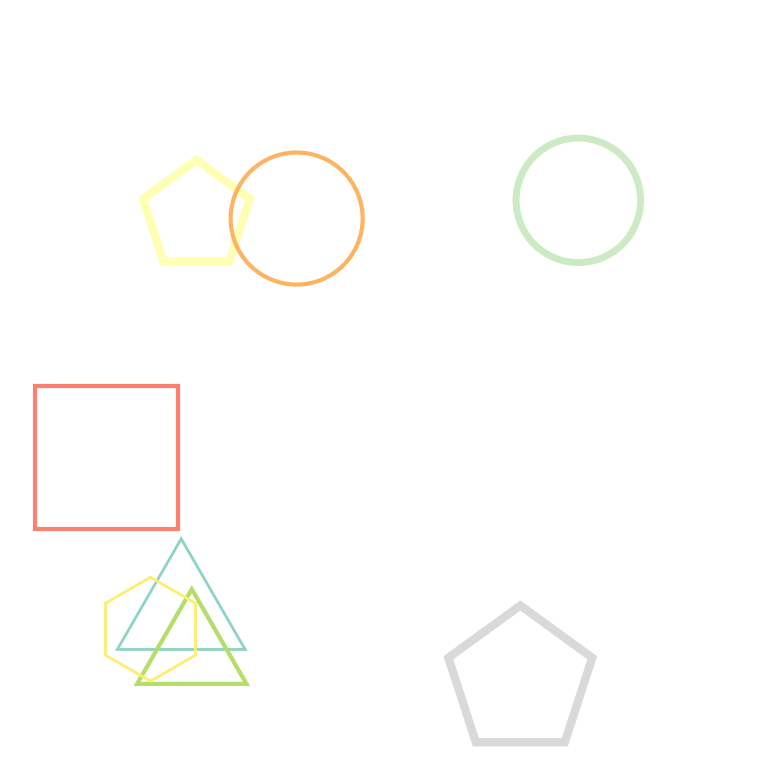[{"shape": "triangle", "thickness": 1, "radius": 0.48, "center": [0.235, 0.204]}, {"shape": "pentagon", "thickness": 3, "radius": 0.36, "center": [0.255, 0.719]}, {"shape": "square", "thickness": 1.5, "radius": 0.47, "center": [0.138, 0.406]}, {"shape": "circle", "thickness": 1.5, "radius": 0.43, "center": [0.385, 0.716]}, {"shape": "triangle", "thickness": 1.5, "radius": 0.41, "center": [0.249, 0.153]}, {"shape": "pentagon", "thickness": 3, "radius": 0.49, "center": [0.676, 0.115]}, {"shape": "circle", "thickness": 2.5, "radius": 0.4, "center": [0.751, 0.74]}, {"shape": "hexagon", "thickness": 1, "radius": 0.34, "center": [0.195, 0.183]}]